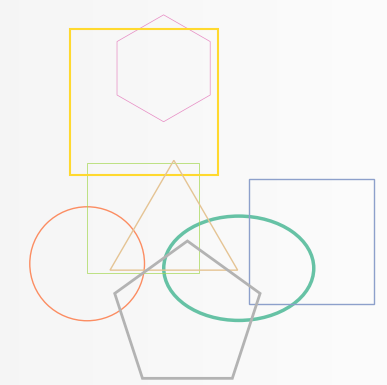[{"shape": "oval", "thickness": 2.5, "radius": 0.97, "center": [0.616, 0.303]}, {"shape": "circle", "thickness": 1, "radius": 0.74, "center": [0.225, 0.315]}, {"shape": "square", "thickness": 1, "radius": 0.81, "center": [0.804, 0.372]}, {"shape": "hexagon", "thickness": 0.5, "radius": 0.69, "center": [0.422, 0.823]}, {"shape": "square", "thickness": 0.5, "radius": 0.72, "center": [0.37, 0.434]}, {"shape": "square", "thickness": 1.5, "radius": 0.95, "center": [0.371, 0.735]}, {"shape": "triangle", "thickness": 1, "radius": 0.95, "center": [0.449, 0.393]}, {"shape": "pentagon", "thickness": 2, "radius": 0.99, "center": [0.484, 0.177]}]